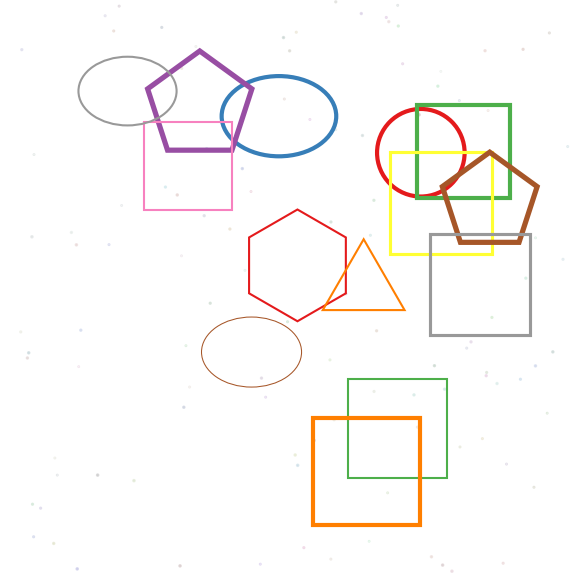[{"shape": "circle", "thickness": 2, "radius": 0.38, "center": [0.729, 0.735]}, {"shape": "hexagon", "thickness": 1, "radius": 0.48, "center": [0.515, 0.54]}, {"shape": "oval", "thickness": 2, "radius": 0.5, "center": [0.483, 0.798]}, {"shape": "square", "thickness": 1, "radius": 0.43, "center": [0.689, 0.257]}, {"shape": "square", "thickness": 2, "radius": 0.4, "center": [0.803, 0.736]}, {"shape": "pentagon", "thickness": 2.5, "radius": 0.47, "center": [0.346, 0.816]}, {"shape": "square", "thickness": 2, "radius": 0.46, "center": [0.635, 0.183]}, {"shape": "triangle", "thickness": 1, "radius": 0.41, "center": [0.63, 0.503]}, {"shape": "square", "thickness": 1.5, "radius": 0.44, "center": [0.763, 0.648]}, {"shape": "pentagon", "thickness": 2.5, "radius": 0.43, "center": [0.848, 0.649]}, {"shape": "oval", "thickness": 0.5, "radius": 0.43, "center": [0.436, 0.39]}, {"shape": "square", "thickness": 1, "radius": 0.38, "center": [0.325, 0.712]}, {"shape": "oval", "thickness": 1, "radius": 0.42, "center": [0.221, 0.841]}, {"shape": "square", "thickness": 1.5, "radius": 0.44, "center": [0.832, 0.506]}]